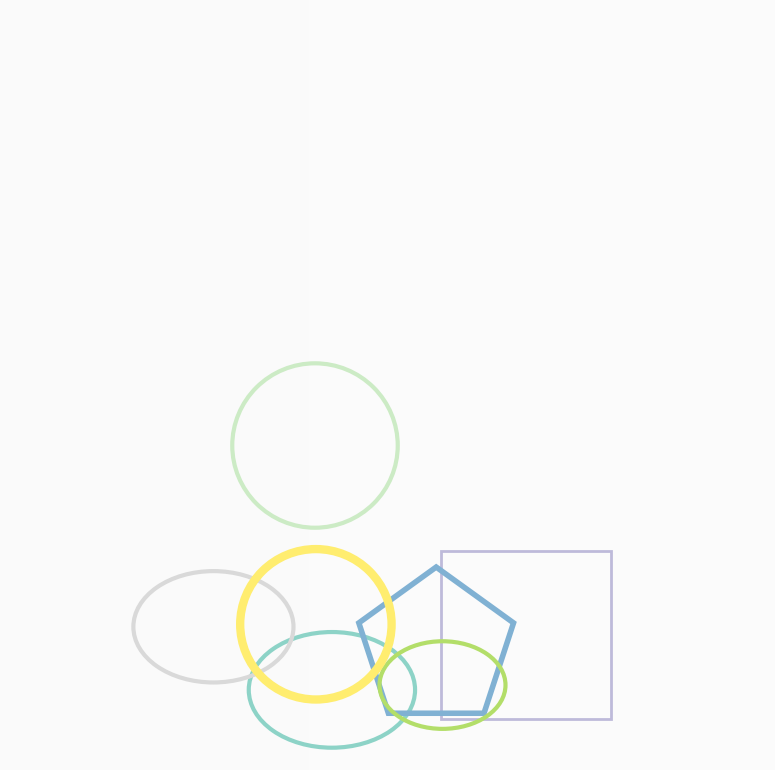[{"shape": "oval", "thickness": 1.5, "radius": 0.54, "center": [0.428, 0.104]}, {"shape": "square", "thickness": 1, "radius": 0.55, "center": [0.678, 0.175]}, {"shape": "pentagon", "thickness": 2, "radius": 0.52, "center": [0.563, 0.159]}, {"shape": "oval", "thickness": 1.5, "radius": 0.41, "center": [0.571, 0.11]}, {"shape": "oval", "thickness": 1.5, "radius": 0.52, "center": [0.275, 0.186]}, {"shape": "circle", "thickness": 1.5, "radius": 0.53, "center": [0.406, 0.421]}, {"shape": "circle", "thickness": 3, "radius": 0.49, "center": [0.408, 0.189]}]